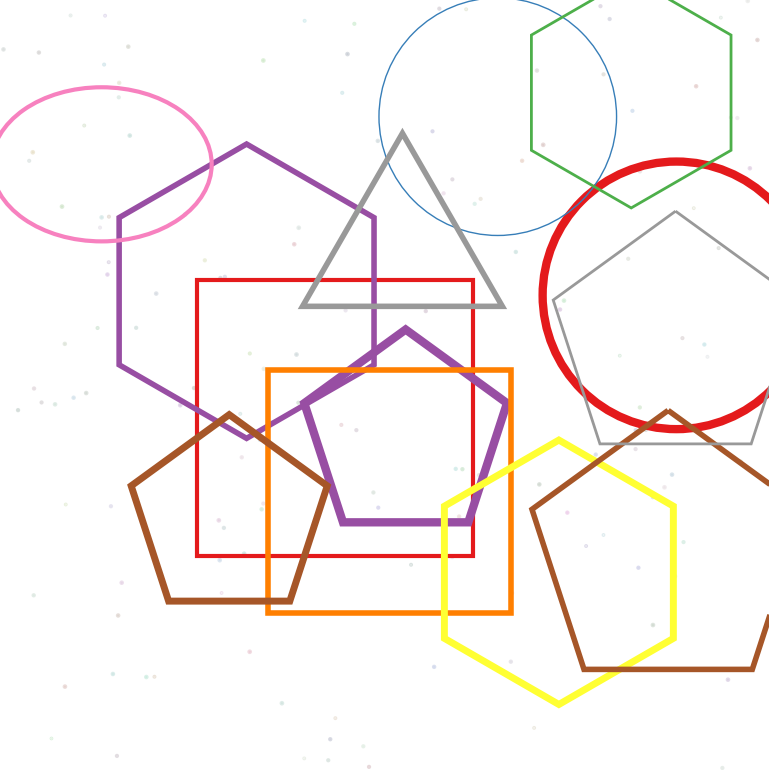[{"shape": "circle", "thickness": 3, "radius": 0.87, "center": [0.878, 0.616]}, {"shape": "square", "thickness": 1.5, "radius": 0.9, "center": [0.435, 0.457]}, {"shape": "circle", "thickness": 0.5, "radius": 0.77, "center": [0.646, 0.848]}, {"shape": "hexagon", "thickness": 1, "radius": 0.75, "center": [0.82, 0.88]}, {"shape": "hexagon", "thickness": 2, "radius": 0.96, "center": [0.32, 0.622]}, {"shape": "pentagon", "thickness": 3, "radius": 0.69, "center": [0.527, 0.434]}, {"shape": "square", "thickness": 2, "radius": 0.79, "center": [0.506, 0.361]}, {"shape": "hexagon", "thickness": 2.5, "radius": 0.86, "center": [0.726, 0.257]}, {"shape": "pentagon", "thickness": 2.5, "radius": 0.67, "center": [0.298, 0.328]}, {"shape": "pentagon", "thickness": 2, "radius": 0.93, "center": [0.868, 0.281]}, {"shape": "oval", "thickness": 1.5, "radius": 0.71, "center": [0.132, 0.787]}, {"shape": "triangle", "thickness": 2, "radius": 0.75, "center": [0.523, 0.677]}, {"shape": "pentagon", "thickness": 1, "radius": 0.84, "center": [0.877, 0.559]}]